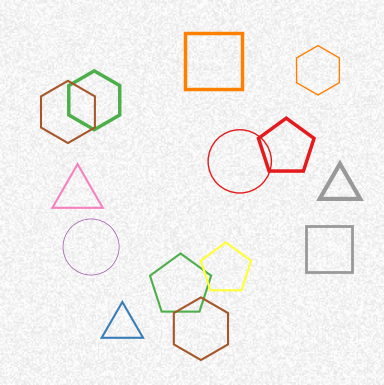[{"shape": "circle", "thickness": 1, "radius": 0.41, "center": [0.623, 0.581]}, {"shape": "pentagon", "thickness": 2.5, "radius": 0.38, "center": [0.744, 0.617]}, {"shape": "triangle", "thickness": 1.5, "radius": 0.31, "center": [0.318, 0.154]}, {"shape": "hexagon", "thickness": 2.5, "radius": 0.38, "center": [0.245, 0.739]}, {"shape": "pentagon", "thickness": 1.5, "radius": 0.42, "center": [0.469, 0.258]}, {"shape": "circle", "thickness": 0.5, "radius": 0.36, "center": [0.237, 0.358]}, {"shape": "square", "thickness": 2.5, "radius": 0.37, "center": [0.555, 0.842]}, {"shape": "hexagon", "thickness": 1, "radius": 0.32, "center": [0.826, 0.817]}, {"shape": "pentagon", "thickness": 1.5, "radius": 0.34, "center": [0.587, 0.302]}, {"shape": "hexagon", "thickness": 1.5, "radius": 0.4, "center": [0.176, 0.709]}, {"shape": "hexagon", "thickness": 1.5, "radius": 0.41, "center": [0.522, 0.146]}, {"shape": "triangle", "thickness": 1.5, "radius": 0.38, "center": [0.202, 0.498]}, {"shape": "square", "thickness": 2, "radius": 0.3, "center": [0.855, 0.352]}, {"shape": "triangle", "thickness": 3, "radius": 0.3, "center": [0.883, 0.514]}]